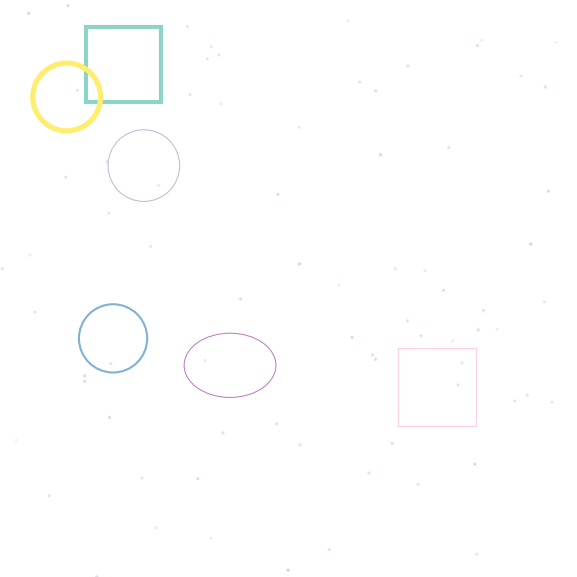[{"shape": "square", "thickness": 2, "radius": 0.32, "center": [0.215, 0.887]}, {"shape": "circle", "thickness": 0.5, "radius": 0.31, "center": [0.249, 0.712]}, {"shape": "circle", "thickness": 1, "radius": 0.3, "center": [0.196, 0.413]}, {"shape": "square", "thickness": 0.5, "radius": 0.34, "center": [0.757, 0.328]}, {"shape": "oval", "thickness": 0.5, "radius": 0.4, "center": [0.398, 0.367]}, {"shape": "circle", "thickness": 2.5, "radius": 0.29, "center": [0.115, 0.831]}]